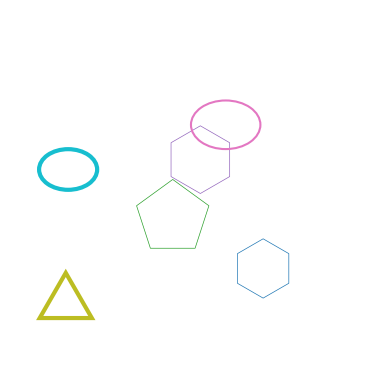[{"shape": "hexagon", "thickness": 0.5, "radius": 0.39, "center": [0.683, 0.303]}, {"shape": "pentagon", "thickness": 0.5, "radius": 0.49, "center": [0.449, 0.435]}, {"shape": "hexagon", "thickness": 0.5, "radius": 0.44, "center": [0.52, 0.585]}, {"shape": "oval", "thickness": 1.5, "radius": 0.45, "center": [0.586, 0.676]}, {"shape": "triangle", "thickness": 3, "radius": 0.39, "center": [0.171, 0.213]}, {"shape": "oval", "thickness": 3, "radius": 0.38, "center": [0.177, 0.56]}]